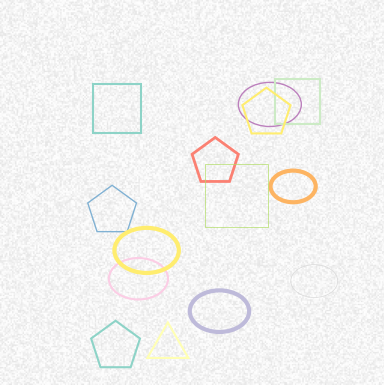[{"shape": "pentagon", "thickness": 1.5, "radius": 0.33, "center": [0.3, 0.1]}, {"shape": "square", "thickness": 1.5, "radius": 0.31, "center": [0.303, 0.718]}, {"shape": "triangle", "thickness": 1.5, "radius": 0.31, "center": [0.436, 0.101]}, {"shape": "oval", "thickness": 3, "radius": 0.39, "center": [0.57, 0.192]}, {"shape": "pentagon", "thickness": 2, "radius": 0.32, "center": [0.559, 0.58]}, {"shape": "pentagon", "thickness": 1, "radius": 0.33, "center": [0.291, 0.452]}, {"shape": "oval", "thickness": 3, "radius": 0.29, "center": [0.761, 0.516]}, {"shape": "square", "thickness": 0.5, "radius": 0.41, "center": [0.614, 0.493]}, {"shape": "oval", "thickness": 1.5, "radius": 0.38, "center": [0.36, 0.276]}, {"shape": "oval", "thickness": 0.5, "radius": 0.3, "center": [0.816, 0.27]}, {"shape": "oval", "thickness": 1, "radius": 0.41, "center": [0.701, 0.729]}, {"shape": "square", "thickness": 1.5, "radius": 0.29, "center": [0.773, 0.736]}, {"shape": "oval", "thickness": 3, "radius": 0.42, "center": [0.381, 0.35]}, {"shape": "pentagon", "thickness": 1.5, "radius": 0.33, "center": [0.692, 0.707]}]